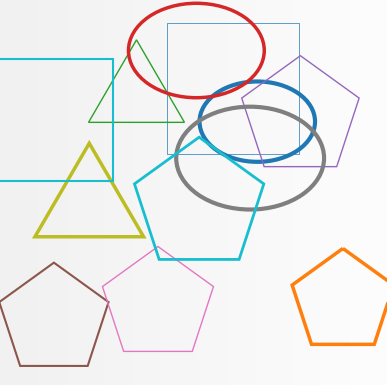[{"shape": "oval", "thickness": 3, "radius": 0.75, "center": [0.664, 0.684]}, {"shape": "square", "thickness": 0.5, "radius": 0.85, "center": [0.601, 0.771]}, {"shape": "pentagon", "thickness": 2.5, "radius": 0.69, "center": [0.885, 0.217]}, {"shape": "triangle", "thickness": 1, "radius": 0.71, "center": [0.352, 0.754]}, {"shape": "oval", "thickness": 2.5, "radius": 0.88, "center": [0.507, 0.869]}, {"shape": "pentagon", "thickness": 1, "radius": 0.8, "center": [0.775, 0.696]}, {"shape": "pentagon", "thickness": 1.5, "radius": 0.74, "center": [0.139, 0.17]}, {"shape": "pentagon", "thickness": 1, "radius": 0.75, "center": [0.408, 0.209]}, {"shape": "oval", "thickness": 3, "radius": 0.95, "center": [0.646, 0.589]}, {"shape": "triangle", "thickness": 2.5, "radius": 0.81, "center": [0.23, 0.466]}, {"shape": "pentagon", "thickness": 2, "radius": 0.88, "center": [0.514, 0.468]}, {"shape": "square", "thickness": 1.5, "radius": 0.79, "center": [0.134, 0.688]}]